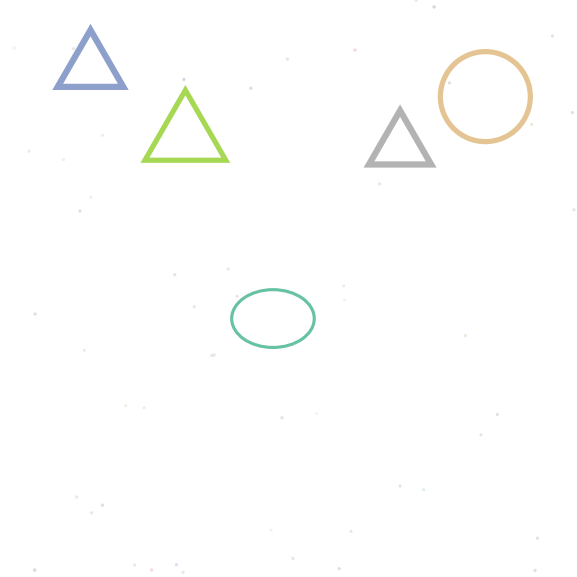[{"shape": "oval", "thickness": 1.5, "radius": 0.36, "center": [0.473, 0.448]}, {"shape": "triangle", "thickness": 3, "radius": 0.33, "center": [0.157, 0.881]}, {"shape": "triangle", "thickness": 2.5, "radius": 0.4, "center": [0.321, 0.762]}, {"shape": "circle", "thickness": 2.5, "radius": 0.39, "center": [0.84, 0.832]}, {"shape": "triangle", "thickness": 3, "radius": 0.31, "center": [0.693, 0.745]}]